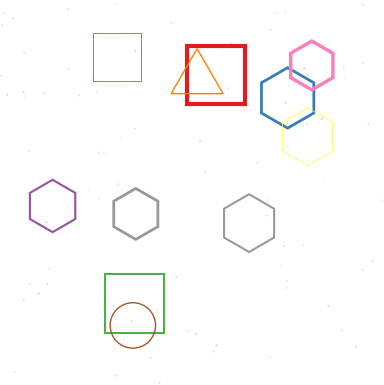[{"shape": "square", "thickness": 0.5, "radius": 0.31, "center": [0.304, 0.851]}, {"shape": "square", "thickness": 3, "radius": 0.37, "center": [0.561, 0.805]}, {"shape": "hexagon", "thickness": 2, "radius": 0.39, "center": [0.747, 0.746]}, {"shape": "square", "thickness": 1.5, "radius": 0.39, "center": [0.35, 0.212]}, {"shape": "hexagon", "thickness": 1.5, "radius": 0.34, "center": [0.137, 0.465]}, {"shape": "triangle", "thickness": 1, "radius": 0.39, "center": [0.512, 0.796]}, {"shape": "hexagon", "thickness": 0.5, "radius": 0.38, "center": [0.799, 0.645]}, {"shape": "circle", "thickness": 1, "radius": 0.29, "center": [0.345, 0.155]}, {"shape": "hexagon", "thickness": 2.5, "radius": 0.32, "center": [0.81, 0.83]}, {"shape": "hexagon", "thickness": 2, "radius": 0.33, "center": [0.353, 0.444]}, {"shape": "hexagon", "thickness": 1.5, "radius": 0.38, "center": [0.647, 0.42]}]